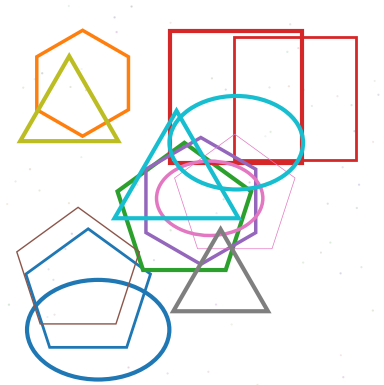[{"shape": "pentagon", "thickness": 2, "radius": 0.85, "center": [0.229, 0.236]}, {"shape": "oval", "thickness": 3, "radius": 0.92, "center": [0.255, 0.144]}, {"shape": "hexagon", "thickness": 2.5, "radius": 0.69, "center": [0.215, 0.784]}, {"shape": "pentagon", "thickness": 3, "radius": 0.91, "center": [0.479, 0.446]}, {"shape": "square", "thickness": 3, "radius": 0.86, "center": [0.613, 0.747]}, {"shape": "square", "thickness": 2, "radius": 0.79, "center": [0.767, 0.744]}, {"shape": "hexagon", "thickness": 2.5, "radius": 0.82, "center": [0.522, 0.478]}, {"shape": "pentagon", "thickness": 1, "radius": 0.84, "center": [0.203, 0.294]}, {"shape": "oval", "thickness": 2.5, "radius": 0.69, "center": [0.545, 0.485]}, {"shape": "pentagon", "thickness": 0.5, "radius": 0.82, "center": [0.61, 0.487]}, {"shape": "triangle", "thickness": 3, "radius": 0.71, "center": [0.573, 0.263]}, {"shape": "triangle", "thickness": 3, "radius": 0.74, "center": [0.18, 0.707]}, {"shape": "oval", "thickness": 3, "radius": 0.87, "center": [0.614, 0.629]}, {"shape": "triangle", "thickness": 3, "radius": 0.93, "center": [0.459, 0.526]}]